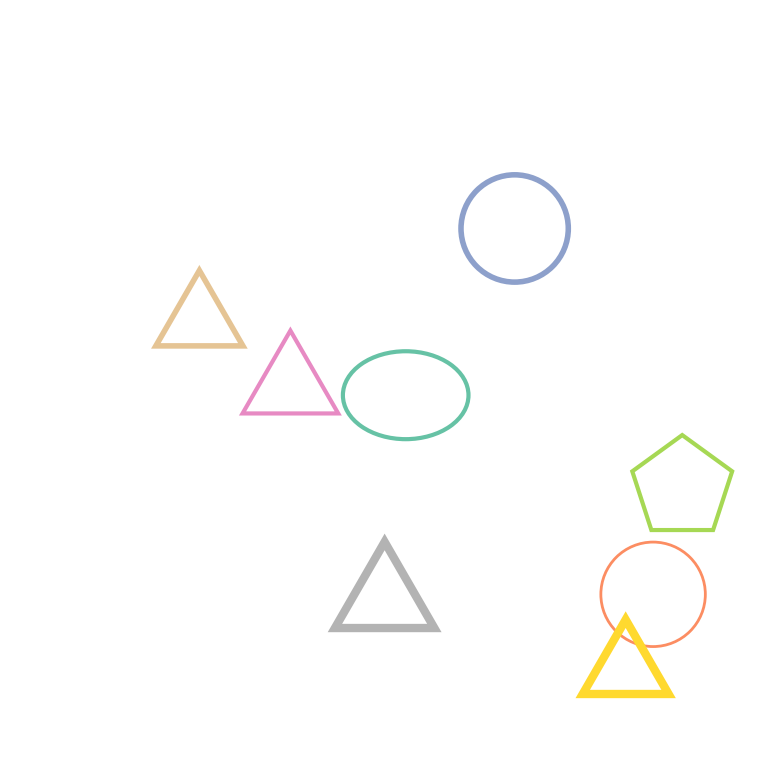[{"shape": "oval", "thickness": 1.5, "radius": 0.41, "center": [0.527, 0.487]}, {"shape": "circle", "thickness": 1, "radius": 0.34, "center": [0.848, 0.228]}, {"shape": "circle", "thickness": 2, "radius": 0.35, "center": [0.668, 0.703]}, {"shape": "triangle", "thickness": 1.5, "radius": 0.36, "center": [0.377, 0.499]}, {"shape": "pentagon", "thickness": 1.5, "radius": 0.34, "center": [0.886, 0.367]}, {"shape": "triangle", "thickness": 3, "radius": 0.32, "center": [0.813, 0.131]}, {"shape": "triangle", "thickness": 2, "radius": 0.33, "center": [0.259, 0.583]}, {"shape": "triangle", "thickness": 3, "radius": 0.37, "center": [0.5, 0.222]}]